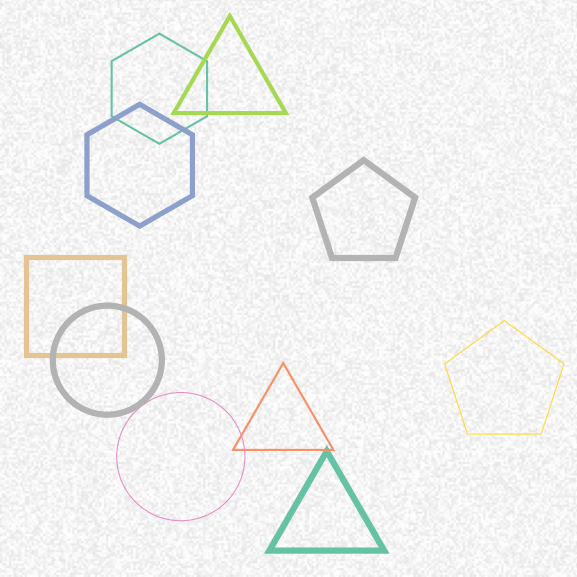[{"shape": "hexagon", "thickness": 1, "radius": 0.48, "center": [0.276, 0.846]}, {"shape": "triangle", "thickness": 3, "radius": 0.57, "center": [0.566, 0.103]}, {"shape": "triangle", "thickness": 1, "radius": 0.5, "center": [0.49, 0.27]}, {"shape": "hexagon", "thickness": 2.5, "radius": 0.53, "center": [0.242, 0.713]}, {"shape": "circle", "thickness": 0.5, "radius": 0.56, "center": [0.313, 0.208]}, {"shape": "triangle", "thickness": 2, "radius": 0.56, "center": [0.398, 0.859]}, {"shape": "pentagon", "thickness": 0.5, "radius": 0.54, "center": [0.873, 0.335]}, {"shape": "square", "thickness": 2.5, "radius": 0.43, "center": [0.13, 0.469]}, {"shape": "circle", "thickness": 3, "radius": 0.47, "center": [0.186, 0.375]}, {"shape": "pentagon", "thickness": 3, "radius": 0.47, "center": [0.63, 0.628]}]